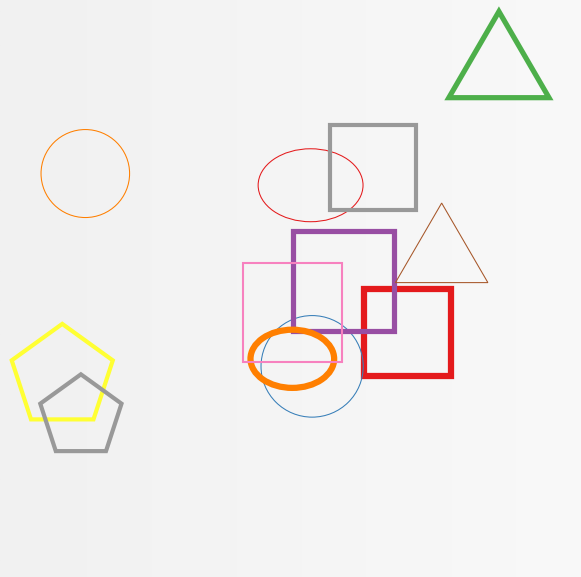[{"shape": "square", "thickness": 3, "radius": 0.38, "center": [0.701, 0.423]}, {"shape": "oval", "thickness": 0.5, "radius": 0.45, "center": [0.534, 0.678]}, {"shape": "circle", "thickness": 0.5, "radius": 0.44, "center": [0.537, 0.365]}, {"shape": "triangle", "thickness": 2.5, "radius": 0.5, "center": [0.858, 0.88]}, {"shape": "square", "thickness": 2.5, "radius": 0.44, "center": [0.591, 0.512]}, {"shape": "oval", "thickness": 3, "radius": 0.36, "center": [0.503, 0.378]}, {"shape": "circle", "thickness": 0.5, "radius": 0.38, "center": [0.147, 0.699]}, {"shape": "pentagon", "thickness": 2, "radius": 0.46, "center": [0.107, 0.347]}, {"shape": "triangle", "thickness": 0.5, "radius": 0.46, "center": [0.76, 0.556]}, {"shape": "square", "thickness": 1, "radius": 0.43, "center": [0.503, 0.458]}, {"shape": "square", "thickness": 2, "radius": 0.37, "center": [0.641, 0.709]}, {"shape": "pentagon", "thickness": 2, "radius": 0.37, "center": [0.139, 0.277]}]